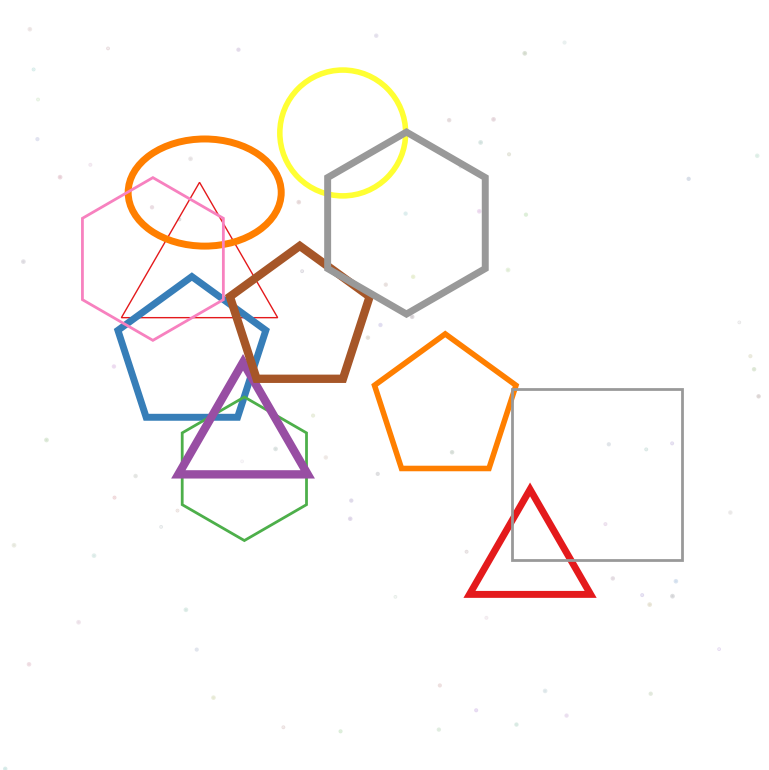[{"shape": "triangle", "thickness": 2.5, "radius": 0.45, "center": [0.688, 0.274]}, {"shape": "triangle", "thickness": 0.5, "radius": 0.59, "center": [0.259, 0.646]}, {"shape": "pentagon", "thickness": 2.5, "radius": 0.51, "center": [0.249, 0.54]}, {"shape": "hexagon", "thickness": 1, "radius": 0.47, "center": [0.317, 0.391]}, {"shape": "triangle", "thickness": 3, "radius": 0.49, "center": [0.316, 0.432]}, {"shape": "oval", "thickness": 2.5, "radius": 0.5, "center": [0.266, 0.75]}, {"shape": "pentagon", "thickness": 2, "radius": 0.48, "center": [0.578, 0.47]}, {"shape": "circle", "thickness": 2, "radius": 0.41, "center": [0.445, 0.827]}, {"shape": "pentagon", "thickness": 3, "radius": 0.48, "center": [0.389, 0.585]}, {"shape": "hexagon", "thickness": 1, "radius": 0.53, "center": [0.199, 0.664]}, {"shape": "hexagon", "thickness": 2.5, "radius": 0.59, "center": [0.528, 0.71]}, {"shape": "square", "thickness": 1, "radius": 0.55, "center": [0.776, 0.384]}]